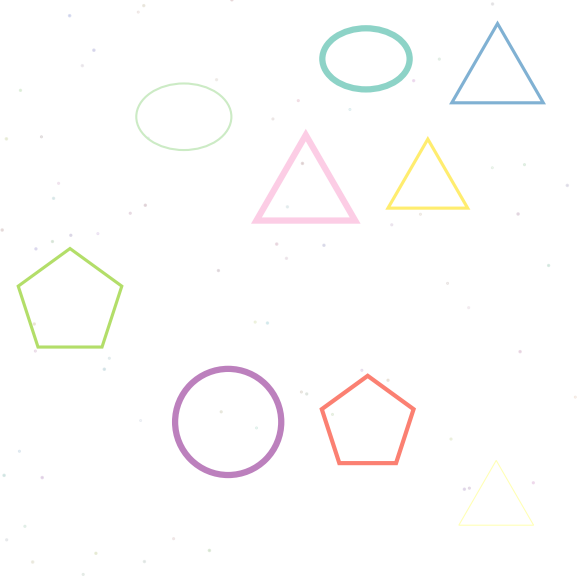[{"shape": "oval", "thickness": 3, "radius": 0.38, "center": [0.634, 0.897]}, {"shape": "triangle", "thickness": 0.5, "radius": 0.37, "center": [0.859, 0.127]}, {"shape": "pentagon", "thickness": 2, "radius": 0.42, "center": [0.637, 0.265]}, {"shape": "triangle", "thickness": 1.5, "radius": 0.46, "center": [0.862, 0.867]}, {"shape": "pentagon", "thickness": 1.5, "radius": 0.47, "center": [0.121, 0.474]}, {"shape": "triangle", "thickness": 3, "radius": 0.49, "center": [0.53, 0.667]}, {"shape": "circle", "thickness": 3, "radius": 0.46, "center": [0.395, 0.268]}, {"shape": "oval", "thickness": 1, "radius": 0.41, "center": [0.318, 0.797]}, {"shape": "triangle", "thickness": 1.5, "radius": 0.4, "center": [0.741, 0.679]}]